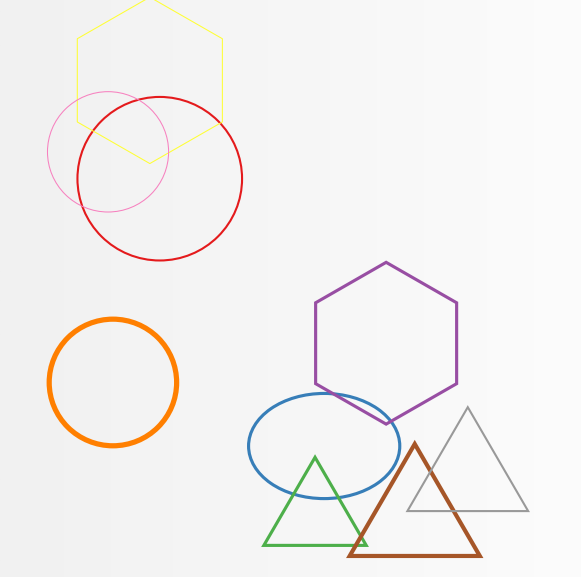[{"shape": "circle", "thickness": 1, "radius": 0.71, "center": [0.275, 0.69]}, {"shape": "oval", "thickness": 1.5, "radius": 0.65, "center": [0.558, 0.227]}, {"shape": "triangle", "thickness": 1.5, "radius": 0.51, "center": [0.542, 0.106]}, {"shape": "hexagon", "thickness": 1.5, "radius": 0.7, "center": [0.664, 0.405]}, {"shape": "circle", "thickness": 2.5, "radius": 0.55, "center": [0.194, 0.337]}, {"shape": "hexagon", "thickness": 0.5, "radius": 0.72, "center": [0.258, 0.86]}, {"shape": "triangle", "thickness": 2, "radius": 0.65, "center": [0.714, 0.101]}, {"shape": "circle", "thickness": 0.5, "radius": 0.52, "center": [0.186, 0.736]}, {"shape": "triangle", "thickness": 1, "radius": 0.6, "center": [0.805, 0.174]}]